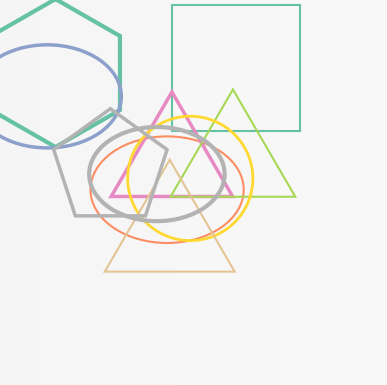[{"shape": "hexagon", "thickness": 3, "radius": 0.96, "center": [0.143, 0.81]}, {"shape": "square", "thickness": 1.5, "radius": 0.82, "center": [0.609, 0.823]}, {"shape": "oval", "thickness": 1.5, "radius": 0.99, "center": [0.431, 0.507]}, {"shape": "oval", "thickness": 2.5, "radius": 0.96, "center": [0.122, 0.75]}, {"shape": "triangle", "thickness": 2.5, "radius": 0.9, "center": [0.444, 0.58]}, {"shape": "triangle", "thickness": 1.5, "radius": 0.93, "center": [0.601, 0.582]}, {"shape": "circle", "thickness": 2, "radius": 0.81, "center": [0.491, 0.537]}, {"shape": "triangle", "thickness": 1.5, "radius": 0.97, "center": [0.438, 0.391]}, {"shape": "pentagon", "thickness": 2.5, "radius": 0.77, "center": [0.285, 0.564]}, {"shape": "oval", "thickness": 3, "radius": 0.87, "center": [0.405, 0.548]}]